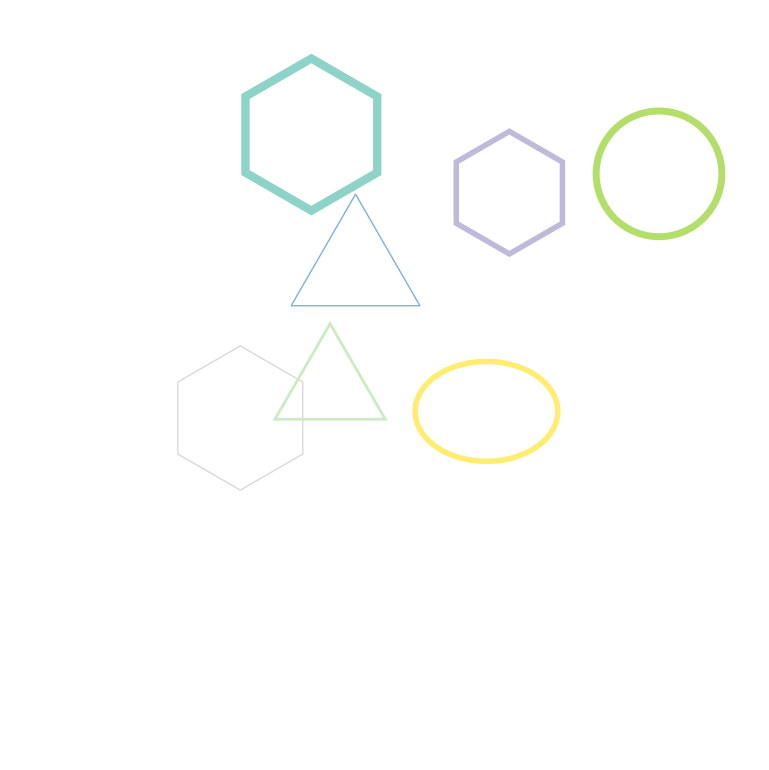[{"shape": "hexagon", "thickness": 3, "radius": 0.49, "center": [0.404, 0.825]}, {"shape": "hexagon", "thickness": 2, "radius": 0.4, "center": [0.662, 0.75]}, {"shape": "triangle", "thickness": 0.5, "radius": 0.48, "center": [0.462, 0.651]}, {"shape": "circle", "thickness": 2.5, "radius": 0.41, "center": [0.856, 0.774]}, {"shape": "hexagon", "thickness": 0.5, "radius": 0.47, "center": [0.312, 0.457]}, {"shape": "triangle", "thickness": 1, "radius": 0.41, "center": [0.429, 0.497]}, {"shape": "oval", "thickness": 2, "radius": 0.46, "center": [0.632, 0.466]}]